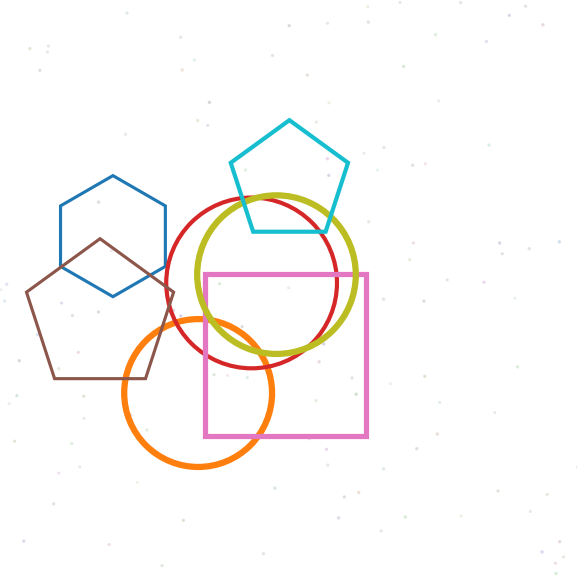[{"shape": "hexagon", "thickness": 1.5, "radius": 0.52, "center": [0.196, 0.59]}, {"shape": "circle", "thickness": 3, "radius": 0.64, "center": [0.343, 0.319]}, {"shape": "circle", "thickness": 2, "radius": 0.74, "center": [0.436, 0.509]}, {"shape": "pentagon", "thickness": 1.5, "radius": 0.67, "center": [0.173, 0.452]}, {"shape": "square", "thickness": 2.5, "radius": 0.7, "center": [0.495, 0.385]}, {"shape": "circle", "thickness": 3, "radius": 0.69, "center": [0.479, 0.524]}, {"shape": "pentagon", "thickness": 2, "radius": 0.53, "center": [0.501, 0.684]}]